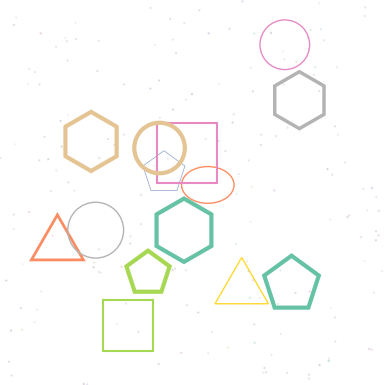[{"shape": "hexagon", "thickness": 3, "radius": 0.41, "center": [0.478, 0.402]}, {"shape": "pentagon", "thickness": 3, "radius": 0.37, "center": [0.757, 0.261]}, {"shape": "triangle", "thickness": 2, "radius": 0.39, "center": [0.149, 0.364]}, {"shape": "oval", "thickness": 1, "radius": 0.34, "center": [0.54, 0.52]}, {"shape": "pentagon", "thickness": 0.5, "radius": 0.29, "center": [0.426, 0.551]}, {"shape": "circle", "thickness": 1, "radius": 0.32, "center": [0.74, 0.884]}, {"shape": "square", "thickness": 1.5, "radius": 0.39, "center": [0.486, 0.603]}, {"shape": "pentagon", "thickness": 3, "radius": 0.29, "center": [0.384, 0.29]}, {"shape": "square", "thickness": 1.5, "radius": 0.33, "center": [0.332, 0.155]}, {"shape": "triangle", "thickness": 1, "radius": 0.4, "center": [0.628, 0.251]}, {"shape": "hexagon", "thickness": 3, "radius": 0.38, "center": [0.237, 0.633]}, {"shape": "circle", "thickness": 3, "radius": 0.33, "center": [0.414, 0.616]}, {"shape": "circle", "thickness": 1, "radius": 0.36, "center": [0.249, 0.402]}, {"shape": "hexagon", "thickness": 2.5, "radius": 0.37, "center": [0.778, 0.74]}]